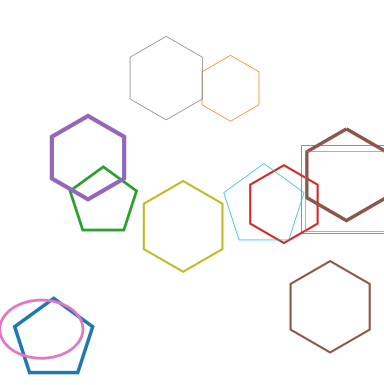[{"shape": "pentagon", "thickness": 2.5, "radius": 0.53, "center": [0.139, 0.118]}, {"shape": "square", "thickness": 0.5, "radius": 0.57, "center": [0.895, 0.509]}, {"shape": "hexagon", "thickness": 0.5, "radius": 0.43, "center": [0.599, 0.771]}, {"shape": "pentagon", "thickness": 2, "radius": 0.45, "center": [0.268, 0.476]}, {"shape": "hexagon", "thickness": 1.5, "radius": 0.51, "center": [0.737, 0.47]}, {"shape": "hexagon", "thickness": 3, "radius": 0.54, "center": [0.229, 0.591]}, {"shape": "hexagon", "thickness": 1.5, "radius": 0.59, "center": [0.858, 0.203]}, {"shape": "hexagon", "thickness": 2.5, "radius": 0.6, "center": [0.9, 0.546]}, {"shape": "oval", "thickness": 2, "radius": 0.54, "center": [0.108, 0.145]}, {"shape": "hexagon", "thickness": 0.5, "radius": 0.54, "center": [0.432, 0.797]}, {"shape": "hexagon", "thickness": 1.5, "radius": 0.59, "center": [0.476, 0.412]}, {"shape": "pentagon", "thickness": 0.5, "radius": 0.55, "center": [0.685, 0.466]}, {"shape": "square", "thickness": 0.5, "radius": 0.52, "center": [0.896, 0.504]}]